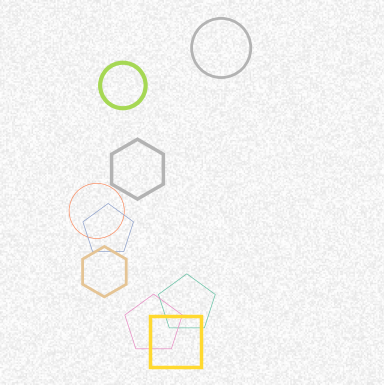[{"shape": "pentagon", "thickness": 0.5, "radius": 0.39, "center": [0.485, 0.211]}, {"shape": "circle", "thickness": 0.5, "radius": 0.36, "center": [0.251, 0.452]}, {"shape": "pentagon", "thickness": 0.5, "radius": 0.35, "center": [0.281, 0.402]}, {"shape": "pentagon", "thickness": 0.5, "radius": 0.39, "center": [0.399, 0.158]}, {"shape": "circle", "thickness": 3, "radius": 0.3, "center": [0.319, 0.778]}, {"shape": "square", "thickness": 2.5, "radius": 0.33, "center": [0.455, 0.114]}, {"shape": "hexagon", "thickness": 2, "radius": 0.33, "center": [0.271, 0.294]}, {"shape": "hexagon", "thickness": 2.5, "radius": 0.39, "center": [0.357, 0.561]}, {"shape": "circle", "thickness": 2, "radius": 0.38, "center": [0.575, 0.875]}]